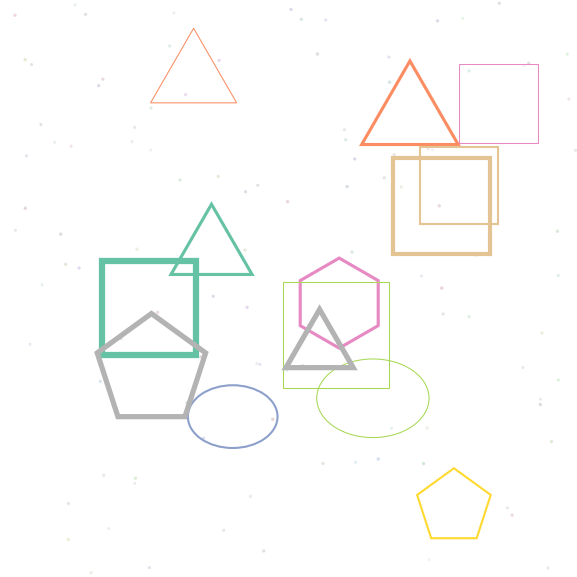[{"shape": "square", "thickness": 3, "radius": 0.41, "center": [0.258, 0.465]}, {"shape": "triangle", "thickness": 1.5, "radius": 0.41, "center": [0.366, 0.564]}, {"shape": "triangle", "thickness": 1.5, "radius": 0.48, "center": [0.71, 0.797]}, {"shape": "triangle", "thickness": 0.5, "radius": 0.43, "center": [0.335, 0.864]}, {"shape": "oval", "thickness": 1, "radius": 0.39, "center": [0.403, 0.278]}, {"shape": "square", "thickness": 0.5, "radius": 0.34, "center": [0.863, 0.819]}, {"shape": "hexagon", "thickness": 1.5, "radius": 0.39, "center": [0.587, 0.474]}, {"shape": "oval", "thickness": 0.5, "radius": 0.49, "center": [0.646, 0.31]}, {"shape": "square", "thickness": 0.5, "radius": 0.46, "center": [0.582, 0.418]}, {"shape": "pentagon", "thickness": 1, "radius": 0.33, "center": [0.786, 0.121]}, {"shape": "square", "thickness": 1, "radius": 0.34, "center": [0.795, 0.678]}, {"shape": "square", "thickness": 2, "radius": 0.42, "center": [0.764, 0.642]}, {"shape": "triangle", "thickness": 2.5, "radius": 0.34, "center": [0.553, 0.396]}, {"shape": "pentagon", "thickness": 2.5, "radius": 0.49, "center": [0.262, 0.357]}]